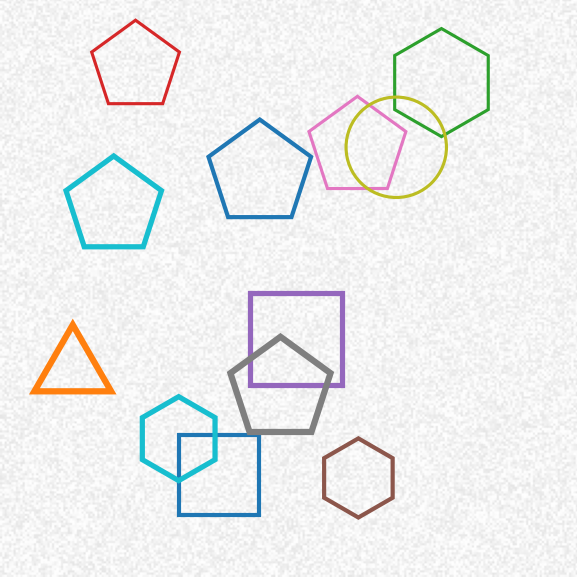[{"shape": "pentagon", "thickness": 2, "radius": 0.47, "center": [0.45, 0.699]}, {"shape": "square", "thickness": 2, "radius": 0.35, "center": [0.38, 0.177]}, {"shape": "triangle", "thickness": 3, "radius": 0.38, "center": [0.126, 0.36]}, {"shape": "hexagon", "thickness": 1.5, "radius": 0.47, "center": [0.764, 0.856]}, {"shape": "pentagon", "thickness": 1.5, "radius": 0.4, "center": [0.235, 0.884]}, {"shape": "square", "thickness": 2.5, "radius": 0.4, "center": [0.513, 0.412]}, {"shape": "hexagon", "thickness": 2, "radius": 0.34, "center": [0.621, 0.172]}, {"shape": "pentagon", "thickness": 1.5, "radius": 0.44, "center": [0.619, 0.744]}, {"shape": "pentagon", "thickness": 3, "radius": 0.46, "center": [0.486, 0.325]}, {"shape": "circle", "thickness": 1.5, "radius": 0.43, "center": [0.686, 0.744]}, {"shape": "hexagon", "thickness": 2.5, "radius": 0.36, "center": [0.309, 0.24]}, {"shape": "pentagon", "thickness": 2.5, "radius": 0.43, "center": [0.197, 0.642]}]